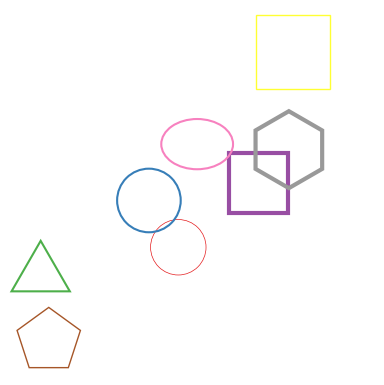[{"shape": "circle", "thickness": 0.5, "radius": 0.36, "center": [0.463, 0.358]}, {"shape": "circle", "thickness": 1.5, "radius": 0.41, "center": [0.387, 0.479]}, {"shape": "triangle", "thickness": 1.5, "radius": 0.44, "center": [0.106, 0.287]}, {"shape": "square", "thickness": 3, "radius": 0.39, "center": [0.672, 0.524]}, {"shape": "square", "thickness": 1, "radius": 0.48, "center": [0.761, 0.865]}, {"shape": "pentagon", "thickness": 1, "radius": 0.43, "center": [0.127, 0.115]}, {"shape": "oval", "thickness": 1.5, "radius": 0.47, "center": [0.512, 0.626]}, {"shape": "hexagon", "thickness": 3, "radius": 0.5, "center": [0.75, 0.611]}]